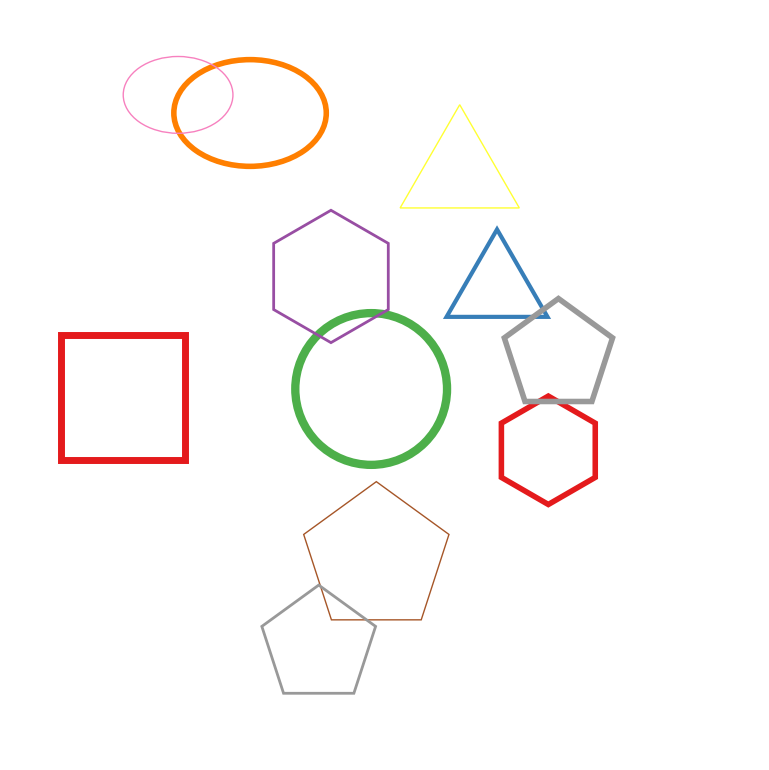[{"shape": "hexagon", "thickness": 2, "radius": 0.35, "center": [0.712, 0.415]}, {"shape": "square", "thickness": 2.5, "radius": 0.4, "center": [0.16, 0.484]}, {"shape": "triangle", "thickness": 1.5, "radius": 0.38, "center": [0.645, 0.626]}, {"shape": "circle", "thickness": 3, "radius": 0.49, "center": [0.482, 0.495]}, {"shape": "hexagon", "thickness": 1, "radius": 0.43, "center": [0.43, 0.641]}, {"shape": "oval", "thickness": 2, "radius": 0.49, "center": [0.325, 0.853]}, {"shape": "triangle", "thickness": 0.5, "radius": 0.45, "center": [0.597, 0.775]}, {"shape": "pentagon", "thickness": 0.5, "radius": 0.5, "center": [0.489, 0.275]}, {"shape": "oval", "thickness": 0.5, "radius": 0.36, "center": [0.231, 0.877]}, {"shape": "pentagon", "thickness": 2, "radius": 0.37, "center": [0.725, 0.538]}, {"shape": "pentagon", "thickness": 1, "radius": 0.39, "center": [0.414, 0.162]}]